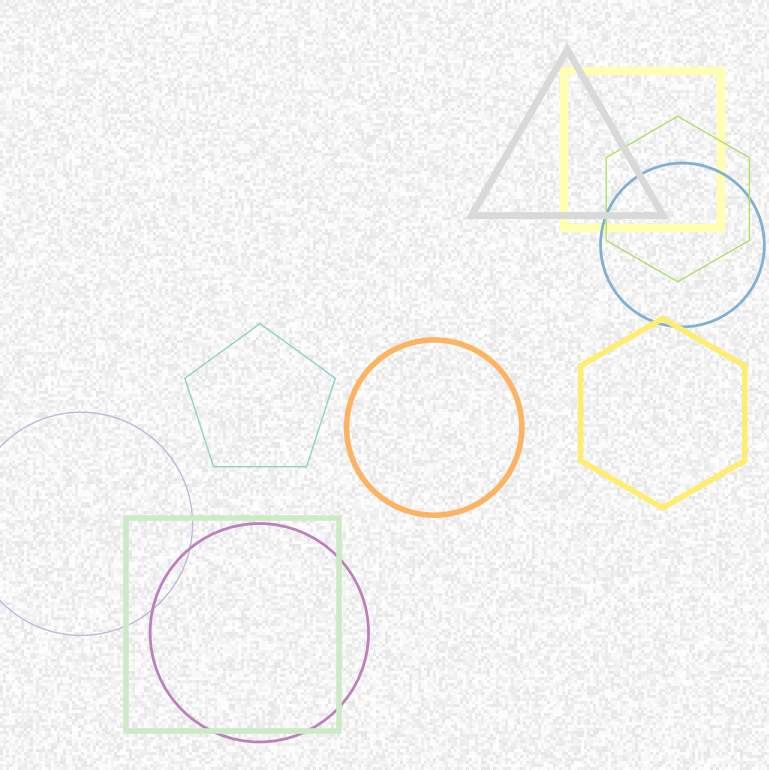[{"shape": "pentagon", "thickness": 0.5, "radius": 0.51, "center": [0.338, 0.477]}, {"shape": "square", "thickness": 3, "radius": 0.51, "center": [0.835, 0.806]}, {"shape": "circle", "thickness": 0.5, "radius": 0.72, "center": [0.105, 0.32]}, {"shape": "circle", "thickness": 1, "radius": 0.53, "center": [0.886, 0.682]}, {"shape": "circle", "thickness": 2, "radius": 0.57, "center": [0.564, 0.445]}, {"shape": "hexagon", "thickness": 0.5, "radius": 0.54, "center": [0.88, 0.742]}, {"shape": "triangle", "thickness": 2.5, "radius": 0.72, "center": [0.737, 0.792]}, {"shape": "circle", "thickness": 1, "radius": 0.71, "center": [0.337, 0.178]}, {"shape": "square", "thickness": 2, "radius": 0.69, "center": [0.302, 0.189]}, {"shape": "hexagon", "thickness": 2, "radius": 0.62, "center": [0.861, 0.463]}]